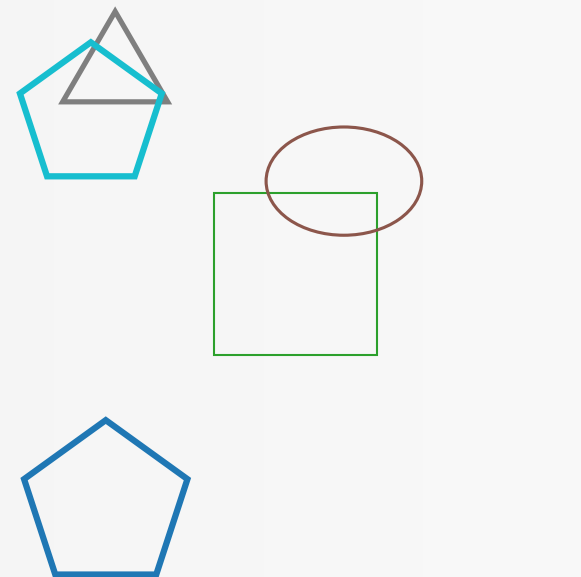[{"shape": "pentagon", "thickness": 3, "radius": 0.74, "center": [0.182, 0.124]}, {"shape": "square", "thickness": 1, "radius": 0.7, "center": [0.509, 0.524]}, {"shape": "oval", "thickness": 1.5, "radius": 0.67, "center": [0.592, 0.686]}, {"shape": "triangle", "thickness": 2.5, "radius": 0.52, "center": [0.198, 0.875]}, {"shape": "pentagon", "thickness": 3, "radius": 0.64, "center": [0.156, 0.798]}]